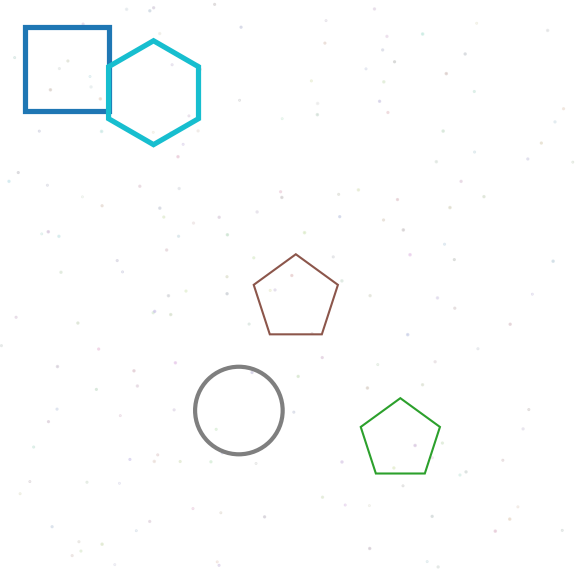[{"shape": "square", "thickness": 2.5, "radius": 0.37, "center": [0.116, 0.879]}, {"shape": "pentagon", "thickness": 1, "radius": 0.36, "center": [0.693, 0.238]}, {"shape": "pentagon", "thickness": 1, "radius": 0.38, "center": [0.512, 0.482]}, {"shape": "circle", "thickness": 2, "radius": 0.38, "center": [0.414, 0.288]}, {"shape": "hexagon", "thickness": 2.5, "radius": 0.45, "center": [0.266, 0.839]}]